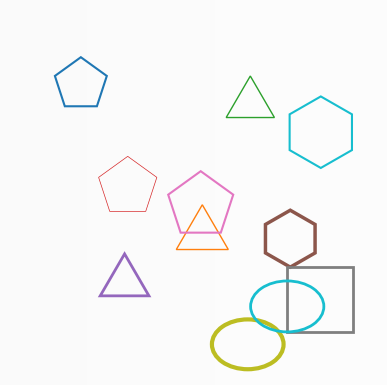[{"shape": "pentagon", "thickness": 1.5, "radius": 0.35, "center": [0.209, 0.781]}, {"shape": "triangle", "thickness": 1, "radius": 0.39, "center": [0.522, 0.391]}, {"shape": "triangle", "thickness": 1, "radius": 0.36, "center": [0.646, 0.731]}, {"shape": "pentagon", "thickness": 0.5, "radius": 0.39, "center": [0.33, 0.515]}, {"shape": "triangle", "thickness": 2, "radius": 0.36, "center": [0.321, 0.268]}, {"shape": "hexagon", "thickness": 2.5, "radius": 0.37, "center": [0.749, 0.38]}, {"shape": "pentagon", "thickness": 1.5, "radius": 0.44, "center": [0.518, 0.467]}, {"shape": "square", "thickness": 2, "radius": 0.42, "center": [0.826, 0.222]}, {"shape": "oval", "thickness": 3, "radius": 0.46, "center": [0.639, 0.106]}, {"shape": "hexagon", "thickness": 1.5, "radius": 0.46, "center": [0.828, 0.657]}, {"shape": "oval", "thickness": 2, "radius": 0.47, "center": [0.741, 0.204]}]